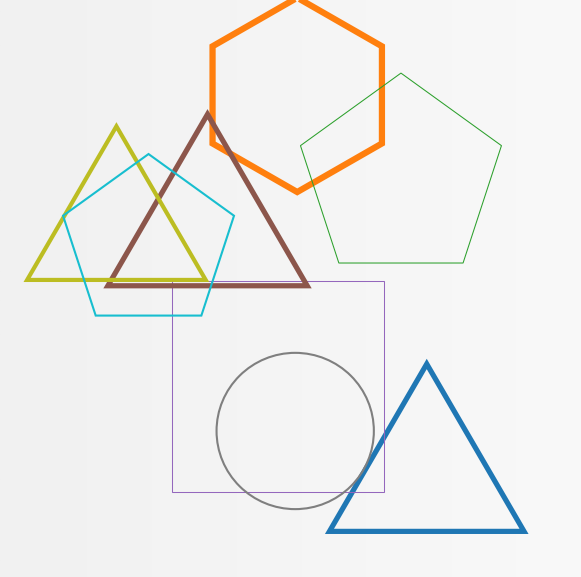[{"shape": "triangle", "thickness": 2.5, "radius": 0.97, "center": [0.734, 0.176]}, {"shape": "hexagon", "thickness": 3, "radius": 0.84, "center": [0.511, 0.835]}, {"shape": "pentagon", "thickness": 0.5, "radius": 0.91, "center": [0.69, 0.691]}, {"shape": "square", "thickness": 0.5, "radius": 0.91, "center": [0.478, 0.33]}, {"shape": "triangle", "thickness": 2.5, "radius": 0.99, "center": [0.357, 0.603]}, {"shape": "circle", "thickness": 1, "radius": 0.68, "center": [0.508, 0.253]}, {"shape": "triangle", "thickness": 2, "radius": 0.89, "center": [0.2, 0.603]}, {"shape": "pentagon", "thickness": 1, "radius": 0.77, "center": [0.256, 0.578]}]